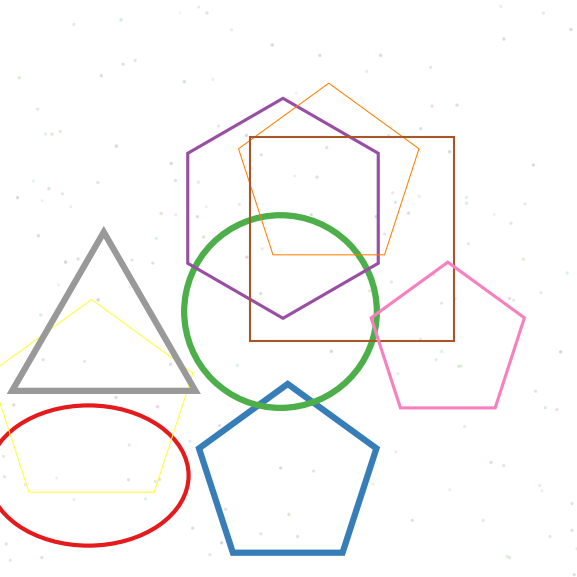[{"shape": "oval", "thickness": 2, "radius": 0.87, "center": [0.153, 0.176]}, {"shape": "pentagon", "thickness": 3, "radius": 0.81, "center": [0.498, 0.173]}, {"shape": "circle", "thickness": 3, "radius": 0.83, "center": [0.486, 0.46]}, {"shape": "hexagon", "thickness": 1.5, "radius": 0.95, "center": [0.49, 0.638]}, {"shape": "pentagon", "thickness": 0.5, "radius": 0.82, "center": [0.569, 0.691]}, {"shape": "pentagon", "thickness": 0.5, "radius": 0.92, "center": [0.159, 0.296]}, {"shape": "square", "thickness": 1, "radius": 0.88, "center": [0.61, 0.586]}, {"shape": "pentagon", "thickness": 1.5, "radius": 0.7, "center": [0.775, 0.406]}, {"shape": "triangle", "thickness": 3, "radius": 0.92, "center": [0.18, 0.414]}]